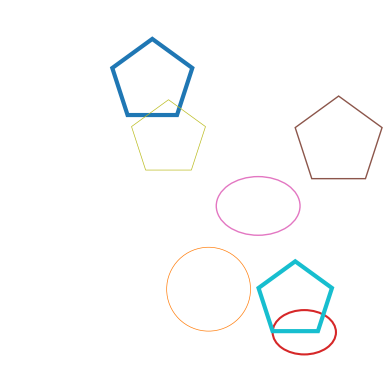[{"shape": "pentagon", "thickness": 3, "radius": 0.55, "center": [0.396, 0.79]}, {"shape": "circle", "thickness": 0.5, "radius": 0.54, "center": [0.542, 0.249]}, {"shape": "oval", "thickness": 1.5, "radius": 0.41, "center": [0.79, 0.137]}, {"shape": "pentagon", "thickness": 1, "radius": 0.59, "center": [0.88, 0.632]}, {"shape": "oval", "thickness": 1, "radius": 0.54, "center": [0.671, 0.465]}, {"shape": "pentagon", "thickness": 0.5, "radius": 0.5, "center": [0.438, 0.64]}, {"shape": "pentagon", "thickness": 3, "radius": 0.5, "center": [0.767, 0.221]}]